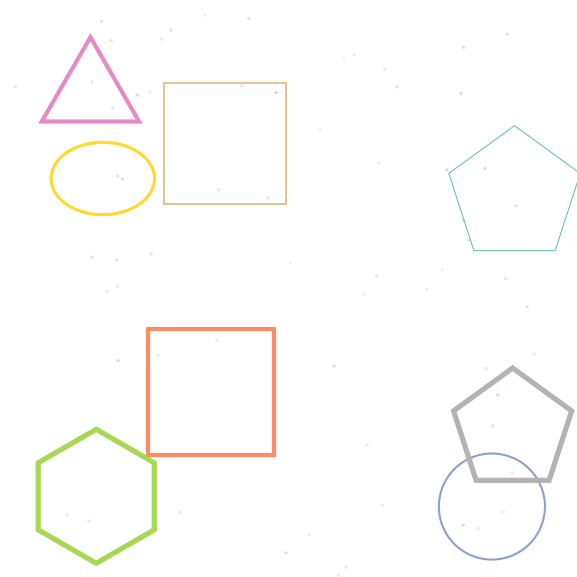[{"shape": "pentagon", "thickness": 0.5, "radius": 0.6, "center": [0.891, 0.662]}, {"shape": "square", "thickness": 2, "radius": 0.54, "center": [0.366, 0.321]}, {"shape": "circle", "thickness": 1, "radius": 0.46, "center": [0.852, 0.122]}, {"shape": "triangle", "thickness": 2, "radius": 0.49, "center": [0.157, 0.837]}, {"shape": "hexagon", "thickness": 2.5, "radius": 0.58, "center": [0.167, 0.14]}, {"shape": "oval", "thickness": 1.5, "radius": 0.45, "center": [0.178, 0.69]}, {"shape": "square", "thickness": 1, "radius": 0.53, "center": [0.39, 0.751]}, {"shape": "pentagon", "thickness": 2.5, "radius": 0.54, "center": [0.888, 0.254]}]